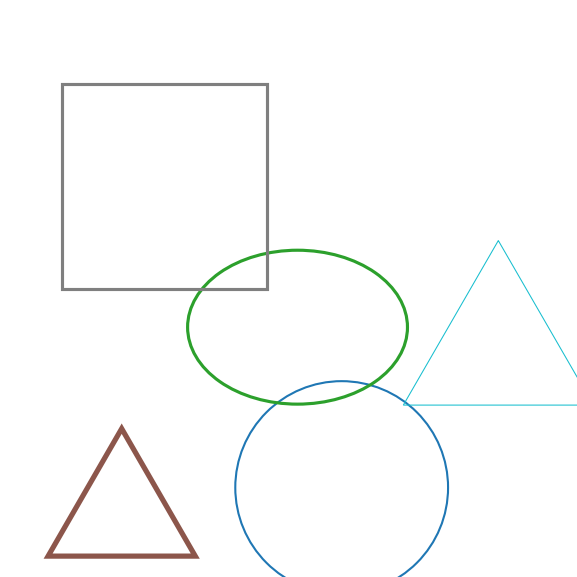[{"shape": "circle", "thickness": 1, "radius": 0.92, "center": [0.592, 0.155]}, {"shape": "oval", "thickness": 1.5, "radius": 0.95, "center": [0.515, 0.433]}, {"shape": "triangle", "thickness": 2.5, "radius": 0.74, "center": [0.211, 0.11]}, {"shape": "square", "thickness": 1.5, "radius": 0.89, "center": [0.285, 0.677]}, {"shape": "triangle", "thickness": 0.5, "radius": 0.95, "center": [0.863, 0.393]}]